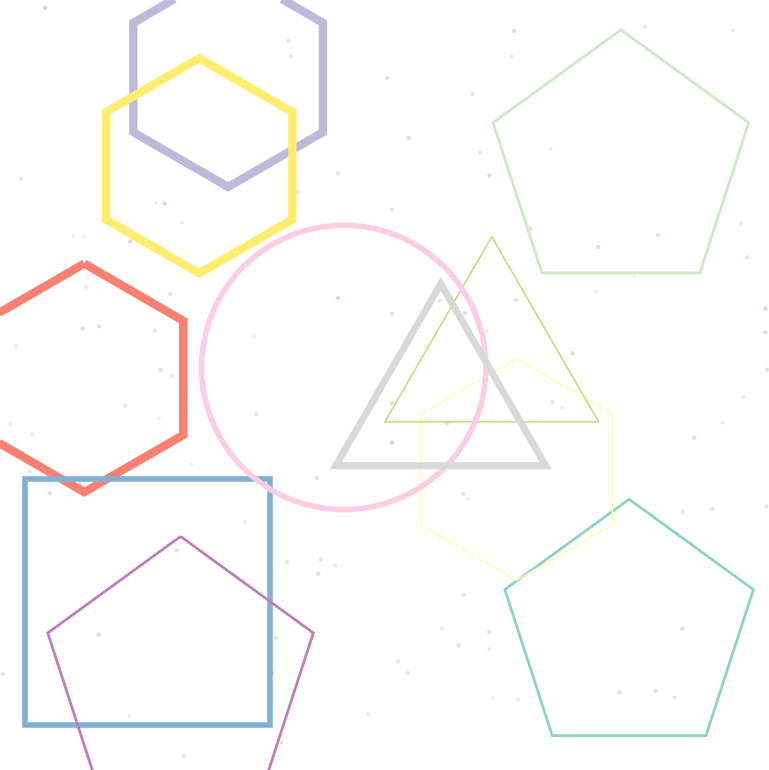[{"shape": "pentagon", "thickness": 1, "radius": 0.85, "center": [0.817, 0.182]}, {"shape": "hexagon", "thickness": 0.5, "radius": 0.72, "center": [0.671, 0.39]}, {"shape": "hexagon", "thickness": 3, "radius": 0.71, "center": [0.296, 0.899]}, {"shape": "hexagon", "thickness": 3, "radius": 0.74, "center": [0.109, 0.509]}, {"shape": "square", "thickness": 2, "radius": 0.8, "center": [0.192, 0.218]}, {"shape": "triangle", "thickness": 0.5, "radius": 0.8, "center": [0.639, 0.532]}, {"shape": "circle", "thickness": 2, "radius": 0.92, "center": [0.446, 0.523]}, {"shape": "triangle", "thickness": 2.5, "radius": 0.79, "center": [0.572, 0.474]}, {"shape": "pentagon", "thickness": 1, "radius": 0.91, "center": [0.234, 0.122]}, {"shape": "pentagon", "thickness": 1, "radius": 0.87, "center": [0.806, 0.787]}, {"shape": "hexagon", "thickness": 3, "radius": 0.7, "center": [0.259, 0.785]}]